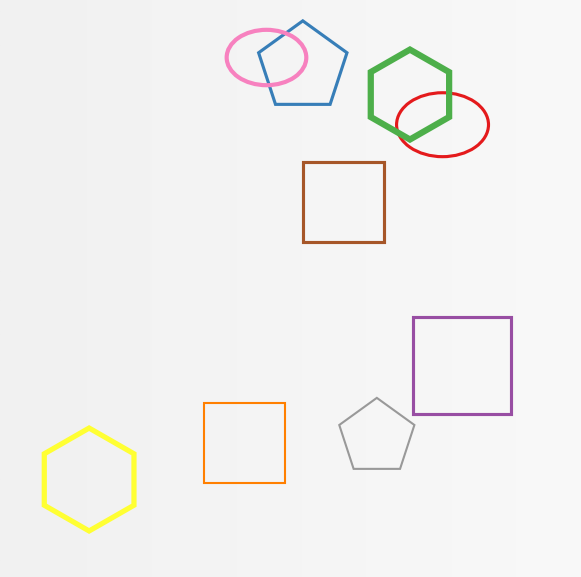[{"shape": "oval", "thickness": 1.5, "radius": 0.4, "center": [0.761, 0.783]}, {"shape": "pentagon", "thickness": 1.5, "radius": 0.4, "center": [0.521, 0.883]}, {"shape": "hexagon", "thickness": 3, "radius": 0.39, "center": [0.705, 0.835]}, {"shape": "square", "thickness": 1.5, "radius": 0.42, "center": [0.795, 0.365]}, {"shape": "square", "thickness": 1, "radius": 0.35, "center": [0.421, 0.233]}, {"shape": "hexagon", "thickness": 2.5, "radius": 0.45, "center": [0.153, 0.169]}, {"shape": "square", "thickness": 1.5, "radius": 0.35, "center": [0.591, 0.649]}, {"shape": "oval", "thickness": 2, "radius": 0.34, "center": [0.458, 0.9]}, {"shape": "pentagon", "thickness": 1, "radius": 0.34, "center": [0.648, 0.242]}]